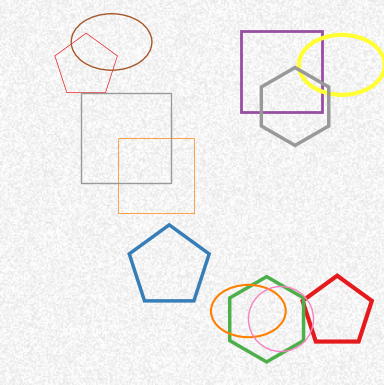[{"shape": "pentagon", "thickness": 3, "radius": 0.47, "center": [0.876, 0.189]}, {"shape": "pentagon", "thickness": 0.5, "radius": 0.43, "center": [0.224, 0.828]}, {"shape": "pentagon", "thickness": 2.5, "radius": 0.55, "center": [0.44, 0.307]}, {"shape": "hexagon", "thickness": 2.5, "radius": 0.55, "center": [0.693, 0.171]}, {"shape": "square", "thickness": 2, "radius": 0.53, "center": [0.732, 0.814]}, {"shape": "square", "thickness": 0.5, "radius": 0.49, "center": [0.406, 0.544]}, {"shape": "oval", "thickness": 1.5, "radius": 0.49, "center": [0.645, 0.192]}, {"shape": "oval", "thickness": 3, "radius": 0.56, "center": [0.888, 0.832]}, {"shape": "oval", "thickness": 1, "radius": 0.52, "center": [0.29, 0.891]}, {"shape": "circle", "thickness": 1, "radius": 0.42, "center": [0.73, 0.171]}, {"shape": "square", "thickness": 1, "radius": 0.58, "center": [0.328, 0.641]}, {"shape": "hexagon", "thickness": 2.5, "radius": 0.51, "center": [0.766, 0.723]}]